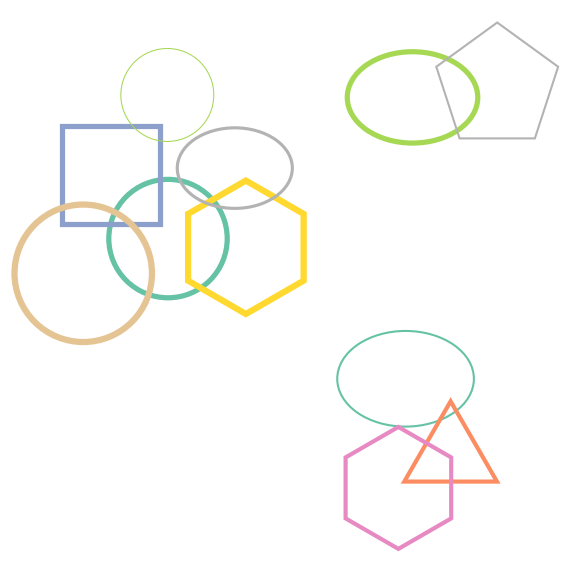[{"shape": "circle", "thickness": 2.5, "radius": 0.51, "center": [0.291, 0.586]}, {"shape": "oval", "thickness": 1, "radius": 0.59, "center": [0.702, 0.343]}, {"shape": "triangle", "thickness": 2, "radius": 0.46, "center": [0.78, 0.212]}, {"shape": "square", "thickness": 2.5, "radius": 0.42, "center": [0.192, 0.696]}, {"shape": "hexagon", "thickness": 2, "radius": 0.53, "center": [0.69, 0.154]}, {"shape": "oval", "thickness": 2.5, "radius": 0.56, "center": [0.714, 0.83]}, {"shape": "circle", "thickness": 0.5, "radius": 0.4, "center": [0.29, 0.835]}, {"shape": "hexagon", "thickness": 3, "radius": 0.58, "center": [0.426, 0.571]}, {"shape": "circle", "thickness": 3, "radius": 0.6, "center": [0.144, 0.526]}, {"shape": "oval", "thickness": 1.5, "radius": 0.5, "center": [0.407, 0.708]}, {"shape": "pentagon", "thickness": 1, "radius": 0.55, "center": [0.861, 0.849]}]